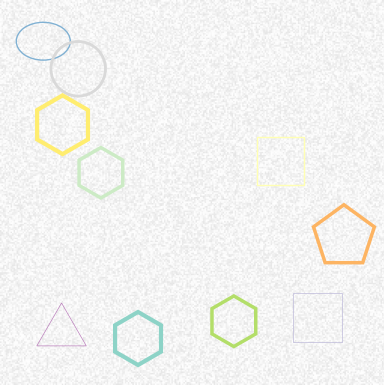[{"shape": "hexagon", "thickness": 3, "radius": 0.34, "center": [0.359, 0.121]}, {"shape": "square", "thickness": 1, "radius": 0.31, "center": [0.729, 0.581]}, {"shape": "square", "thickness": 0.5, "radius": 0.32, "center": [0.825, 0.175]}, {"shape": "oval", "thickness": 1, "radius": 0.35, "center": [0.112, 0.893]}, {"shape": "pentagon", "thickness": 2.5, "radius": 0.42, "center": [0.893, 0.385]}, {"shape": "hexagon", "thickness": 2.5, "radius": 0.33, "center": [0.607, 0.166]}, {"shape": "circle", "thickness": 2, "radius": 0.35, "center": [0.203, 0.821]}, {"shape": "triangle", "thickness": 0.5, "radius": 0.37, "center": [0.16, 0.139]}, {"shape": "hexagon", "thickness": 2.5, "radius": 0.33, "center": [0.262, 0.551]}, {"shape": "hexagon", "thickness": 3, "radius": 0.38, "center": [0.162, 0.676]}]